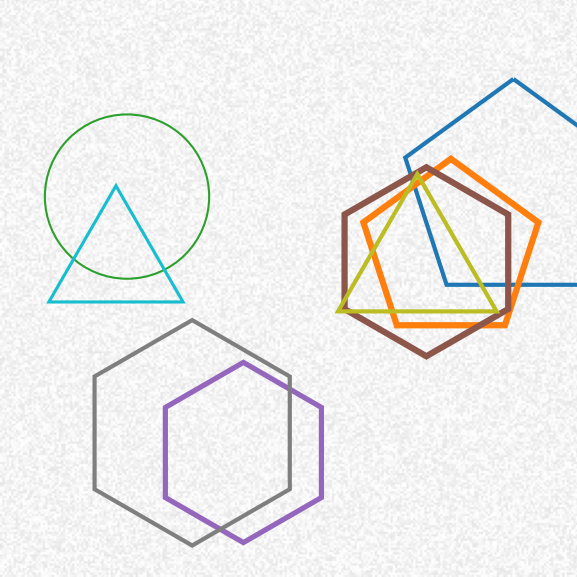[{"shape": "pentagon", "thickness": 2, "radius": 0.98, "center": [0.889, 0.665]}, {"shape": "pentagon", "thickness": 3, "radius": 0.8, "center": [0.781, 0.565]}, {"shape": "circle", "thickness": 1, "radius": 0.71, "center": [0.22, 0.659]}, {"shape": "hexagon", "thickness": 2.5, "radius": 0.78, "center": [0.421, 0.216]}, {"shape": "hexagon", "thickness": 3, "radius": 0.82, "center": [0.738, 0.546]}, {"shape": "hexagon", "thickness": 2, "radius": 0.98, "center": [0.333, 0.25]}, {"shape": "triangle", "thickness": 2, "radius": 0.79, "center": [0.723, 0.539]}, {"shape": "triangle", "thickness": 1.5, "radius": 0.67, "center": [0.201, 0.543]}]